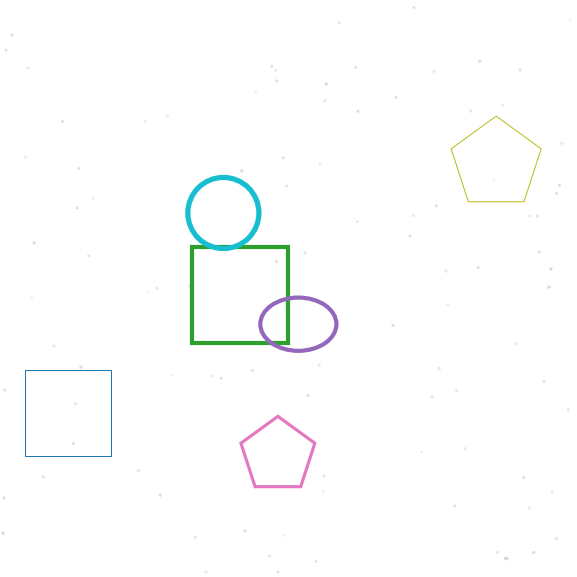[{"shape": "square", "thickness": 0.5, "radius": 0.37, "center": [0.117, 0.284]}, {"shape": "square", "thickness": 2, "radius": 0.42, "center": [0.415, 0.489]}, {"shape": "oval", "thickness": 2, "radius": 0.33, "center": [0.517, 0.438]}, {"shape": "pentagon", "thickness": 1.5, "radius": 0.34, "center": [0.481, 0.211]}, {"shape": "pentagon", "thickness": 0.5, "radius": 0.41, "center": [0.859, 0.716]}, {"shape": "circle", "thickness": 2.5, "radius": 0.31, "center": [0.387, 0.63]}]